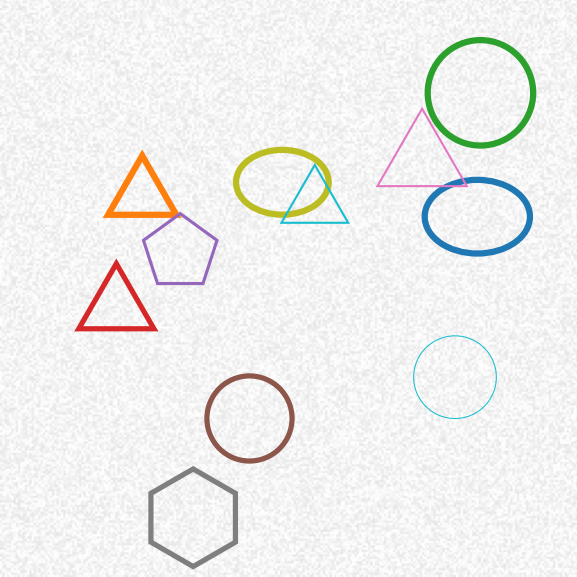[{"shape": "oval", "thickness": 3, "radius": 0.46, "center": [0.827, 0.624]}, {"shape": "triangle", "thickness": 3, "radius": 0.34, "center": [0.246, 0.661]}, {"shape": "circle", "thickness": 3, "radius": 0.46, "center": [0.832, 0.838]}, {"shape": "triangle", "thickness": 2.5, "radius": 0.38, "center": [0.201, 0.467]}, {"shape": "pentagon", "thickness": 1.5, "radius": 0.33, "center": [0.312, 0.562]}, {"shape": "circle", "thickness": 2.5, "radius": 0.37, "center": [0.432, 0.275]}, {"shape": "triangle", "thickness": 1, "radius": 0.45, "center": [0.731, 0.722]}, {"shape": "hexagon", "thickness": 2.5, "radius": 0.42, "center": [0.335, 0.103]}, {"shape": "oval", "thickness": 3, "radius": 0.4, "center": [0.489, 0.684]}, {"shape": "circle", "thickness": 0.5, "radius": 0.36, "center": [0.788, 0.346]}, {"shape": "triangle", "thickness": 1, "radius": 0.33, "center": [0.545, 0.647]}]